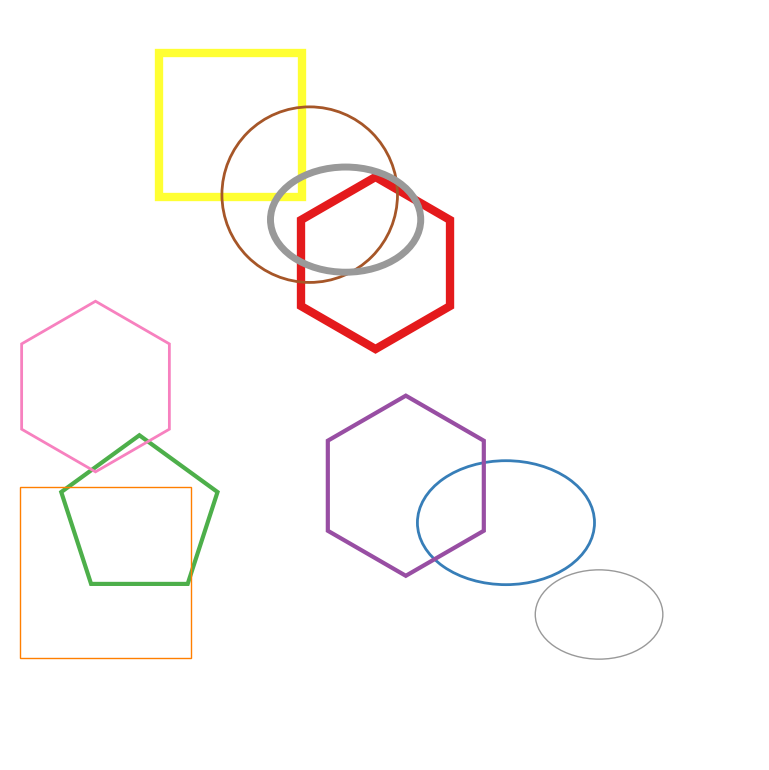[{"shape": "hexagon", "thickness": 3, "radius": 0.56, "center": [0.488, 0.658]}, {"shape": "oval", "thickness": 1, "radius": 0.57, "center": [0.657, 0.321]}, {"shape": "pentagon", "thickness": 1.5, "radius": 0.53, "center": [0.181, 0.328]}, {"shape": "hexagon", "thickness": 1.5, "radius": 0.58, "center": [0.527, 0.369]}, {"shape": "square", "thickness": 0.5, "radius": 0.56, "center": [0.137, 0.256]}, {"shape": "square", "thickness": 3, "radius": 0.47, "center": [0.299, 0.838]}, {"shape": "circle", "thickness": 1, "radius": 0.57, "center": [0.402, 0.747]}, {"shape": "hexagon", "thickness": 1, "radius": 0.55, "center": [0.124, 0.498]}, {"shape": "oval", "thickness": 2.5, "radius": 0.49, "center": [0.449, 0.715]}, {"shape": "oval", "thickness": 0.5, "radius": 0.41, "center": [0.778, 0.202]}]